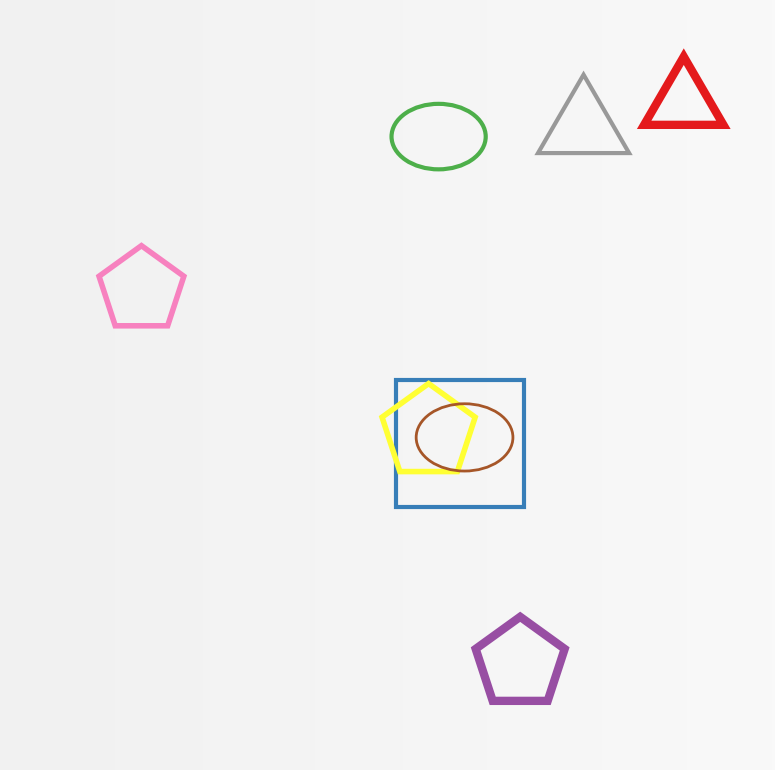[{"shape": "triangle", "thickness": 3, "radius": 0.3, "center": [0.882, 0.867]}, {"shape": "square", "thickness": 1.5, "radius": 0.41, "center": [0.594, 0.424]}, {"shape": "oval", "thickness": 1.5, "radius": 0.3, "center": [0.566, 0.823]}, {"shape": "pentagon", "thickness": 3, "radius": 0.3, "center": [0.671, 0.139]}, {"shape": "pentagon", "thickness": 2, "radius": 0.32, "center": [0.553, 0.439]}, {"shape": "oval", "thickness": 1, "radius": 0.31, "center": [0.599, 0.432]}, {"shape": "pentagon", "thickness": 2, "radius": 0.29, "center": [0.183, 0.623]}, {"shape": "triangle", "thickness": 1.5, "radius": 0.34, "center": [0.753, 0.835]}]